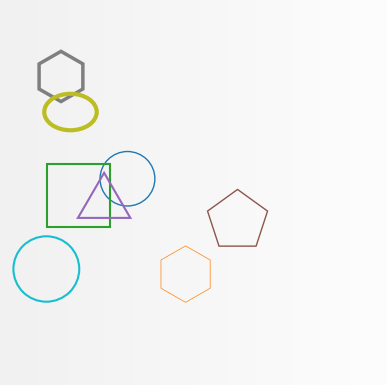[{"shape": "circle", "thickness": 1, "radius": 0.35, "center": [0.329, 0.536]}, {"shape": "hexagon", "thickness": 0.5, "radius": 0.37, "center": [0.479, 0.288]}, {"shape": "square", "thickness": 1.5, "radius": 0.41, "center": [0.202, 0.491]}, {"shape": "triangle", "thickness": 1.5, "radius": 0.39, "center": [0.269, 0.473]}, {"shape": "pentagon", "thickness": 1, "radius": 0.41, "center": [0.613, 0.427]}, {"shape": "hexagon", "thickness": 2.5, "radius": 0.33, "center": [0.157, 0.801]}, {"shape": "oval", "thickness": 3, "radius": 0.34, "center": [0.182, 0.709]}, {"shape": "circle", "thickness": 1.5, "radius": 0.42, "center": [0.12, 0.301]}]